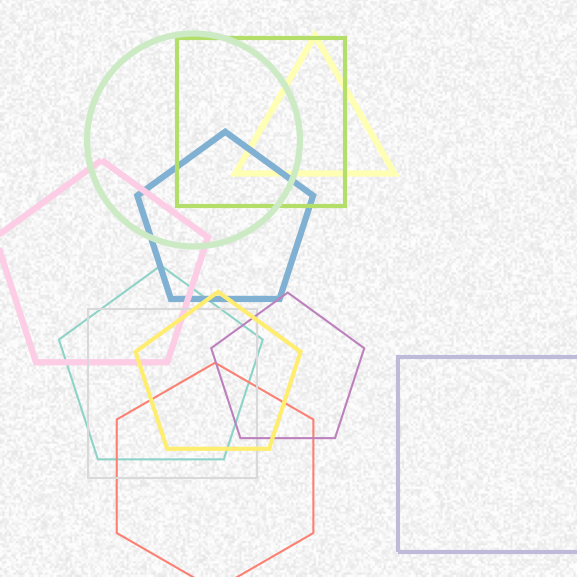[{"shape": "pentagon", "thickness": 1, "radius": 0.93, "center": [0.279, 0.354]}, {"shape": "triangle", "thickness": 3, "radius": 0.8, "center": [0.545, 0.778]}, {"shape": "square", "thickness": 2, "radius": 0.85, "center": [0.859, 0.212]}, {"shape": "hexagon", "thickness": 1, "radius": 0.98, "center": [0.372, 0.174]}, {"shape": "pentagon", "thickness": 3, "radius": 0.8, "center": [0.39, 0.611]}, {"shape": "square", "thickness": 2, "radius": 0.73, "center": [0.452, 0.788]}, {"shape": "pentagon", "thickness": 3, "radius": 0.97, "center": [0.176, 0.528]}, {"shape": "square", "thickness": 1, "radius": 0.73, "center": [0.299, 0.318]}, {"shape": "pentagon", "thickness": 1, "radius": 0.7, "center": [0.498, 0.353]}, {"shape": "circle", "thickness": 3, "radius": 0.92, "center": [0.335, 0.757]}, {"shape": "pentagon", "thickness": 2, "radius": 0.75, "center": [0.378, 0.344]}]